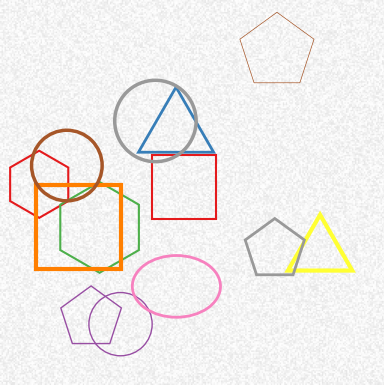[{"shape": "hexagon", "thickness": 1.5, "radius": 0.44, "center": [0.102, 0.521]}, {"shape": "square", "thickness": 1.5, "radius": 0.42, "center": [0.478, 0.514]}, {"shape": "triangle", "thickness": 2, "radius": 0.56, "center": [0.457, 0.661]}, {"shape": "hexagon", "thickness": 1.5, "radius": 0.59, "center": [0.259, 0.409]}, {"shape": "circle", "thickness": 1, "radius": 0.41, "center": [0.313, 0.158]}, {"shape": "pentagon", "thickness": 1, "radius": 0.41, "center": [0.237, 0.175]}, {"shape": "square", "thickness": 3, "radius": 0.55, "center": [0.203, 0.41]}, {"shape": "triangle", "thickness": 3, "radius": 0.48, "center": [0.831, 0.346]}, {"shape": "pentagon", "thickness": 0.5, "radius": 0.51, "center": [0.719, 0.867]}, {"shape": "circle", "thickness": 2.5, "radius": 0.46, "center": [0.174, 0.57]}, {"shape": "oval", "thickness": 2, "radius": 0.57, "center": [0.458, 0.256]}, {"shape": "circle", "thickness": 2.5, "radius": 0.53, "center": [0.404, 0.686]}, {"shape": "pentagon", "thickness": 2, "radius": 0.4, "center": [0.714, 0.352]}]